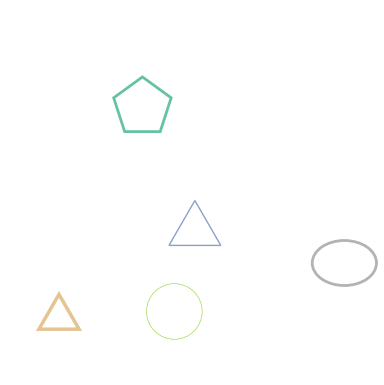[{"shape": "pentagon", "thickness": 2, "radius": 0.39, "center": [0.37, 0.722]}, {"shape": "triangle", "thickness": 1, "radius": 0.39, "center": [0.506, 0.401]}, {"shape": "circle", "thickness": 0.5, "radius": 0.36, "center": [0.453, 0.191]}, {"shape": "triangle", "thickness": 2.5, "radius": 0.3, "center": [0.153, 0.175]}, {"shape": "oval", "thickness": 2, "radius": 0.42, "center": [0.894, 0.317]}]